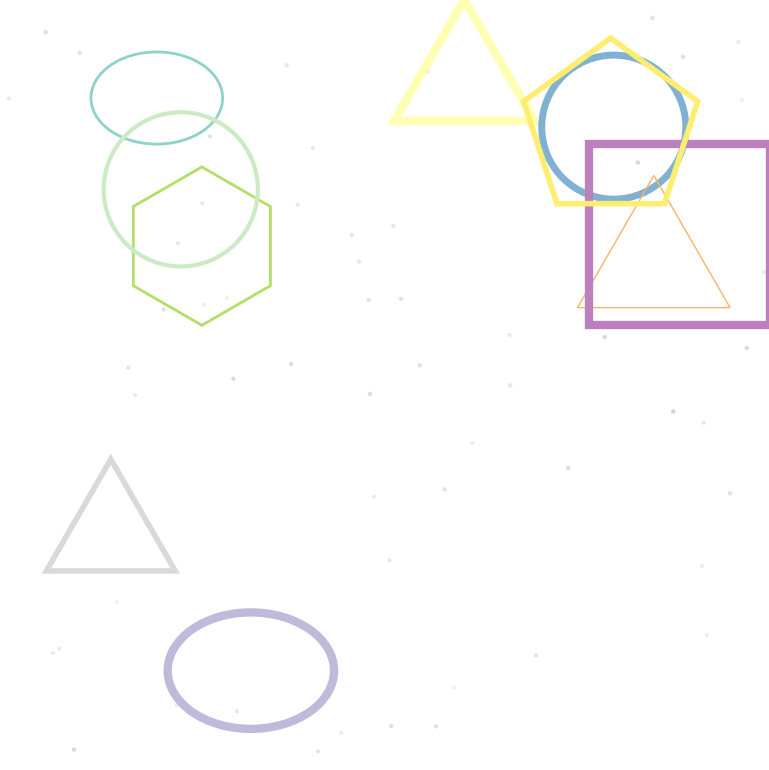[{"shape": "oval", "thickness": 1, "radius": 0.43, "center": [0.204, 0.873]}, {"shape": "triangle", "thickness": 3, "radius": 0.52, "center": [0.603, 0.896]}, {"shape": "oval", "thickness": 3, "radius": 0.54, "center": [0.326, 0.129]}, {"shape": "circle", "thickness": 2.5, "radius": 0.47, "center": [0.797, 0.835]}, {"shape": "triangle", "thickness": 0.5, "radius": 0.57, "center": [0.849, 0.658]}, {"shape": "hexagon", "thickness": 1, "radius": 0.51, "center": [0.262, 0.68]}, {"shape": "triangle", "thickness": 2, "radius": 0.48, "center": [0.144, 0.307]}, {"shape": "square", "thickness": 3, "radius": 0.59, "center": [0.882, 0.695]}, {"shape": "circle", "thickness": 1.5, "radius": 0.5, "center": [0.235, 0.754]}, {"shape": "pentagon", "thickness": 2, "radius": 0.59, "center": [0.793, 0.832]}]